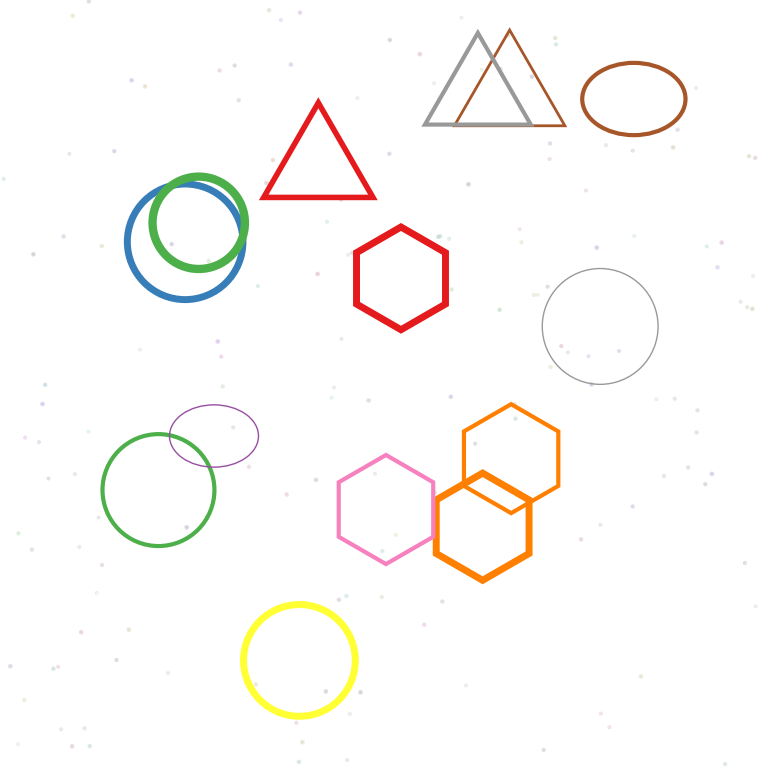[{"shape": "hexagon", "thickness": 2.5, "radius": 0.33, "center": [0.521, 0.638]}, {"shape": "triangle", "thickness": 2, "radius": 0.41, "center": [0.413, 0.785]}, {"shape": "circle", "thickness": 2.5, "radius": 0.38, "center": [0.24, 0.686]}, {"shape": "circle", "thickness": 3, "radius": 0.3, "center": [0.258, 0.711]}, {"shape": "circle", "thickness": 1.5, "radius": 0.36, "center": [0.206, 0.364]}, {"shape": "oval", "thickness": 0.5, "radius": 0.29, "center": [0.278, 0.434]}, {"shape": "hexagon", "thickness": 1.5, "radius": 0.35, "center": [0.664, 0.404]}, {"shape": "hexagon", "thickness": 2.5, "radius": 0.35, "center": [0.627, 0.316]}, {"shape": "circle", "thickness": 2.5, "radius": 0.36, "center": [0.389, 0.142]}, {"shape": "oval", "thickness": 1.5, "radius": 0.34, "center": [0.823, 0.871]}, {"shape": "triangle", "thickness": 1, "radius": 0.41, "center": [0.662, 0.878]}, {"shape": "hexagon", "thickness": 1.5, "radius": 0.35, "center": [0.501, 0.338]}, {"shape": "circle", "thickness": 0.5, "radius": 0.38, "center": [0.779, 0.576]}, {"shape": "triangle", "thickness": 1.5, "radius": 0.4, "center": [0.621, 0.878]}]